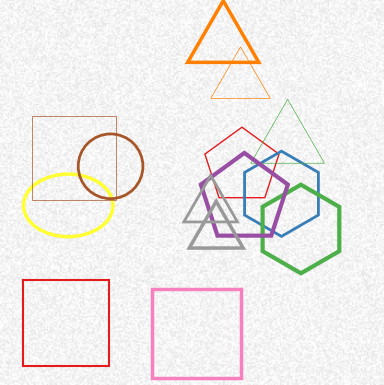[{"shape": "square", "thickness": 1.5, "radius": 0.56, "center": [0.172, 0.161]}, {"shape": "pentagon", "thickness": 1, "radius": 0.51, "center": [0.628, 0.568]}, {"shape": "hexagon", "thickness": 2, "radius": 0.55, "center": [0.731, 0.497]}, {"shape": "triangle", "thickness": 0.5, "radius": 0.55, "center": [0.747, 0.631]}, {"shape": "hexagon", "thickness": 3, "radius": 0.58, "center": [0.782, 0.405]}, {"shape": "pentagon", "thickness": 3, "radius": 0.59, "center": [0.635, 0.484]}, {"shape": "triangle", "thickness": 0.5, "radius": 0.45, "center": [0.625, 0.789]}, {"shape": "triangle", "thickness": 2.5, "radius": 0.53, "center": [0.58, 0.891]}, {"shape": "oval", "thickness": 2.5, "radius": 0.58, "center": [0.177, 0.467]}, {"shape": "square", "thickness": 0.5, "radius": 0.54, "center": [0.192, 0.59]}, {"shape": "circle", "thickness": 2, "radius": 0.42, "center": [0.287, 0.568]}, {"shape": "square", "thickness": 2.5, "radius": 0.58, "center": [0.511, 0.134]}, {"shape": "triangle", "thickness": 2, "radius": 0.4, "center": [0.547, 0.464]}, {"shape": "triangle", "thickness": 2.5, "radius": 0.4, "center": [0.562, 0.396]}]